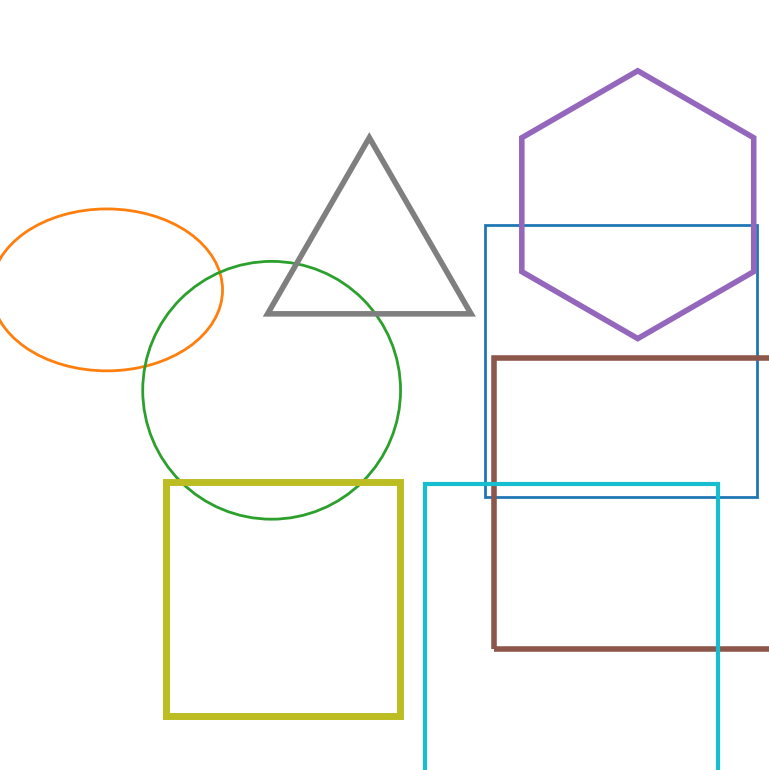[{"shape": "square", "thickness": 1, "radius": 0.88, "center": [0.806, 0.532]}, {"shape": "oval", "thickness": 1, "radius": 0.75, "center": [0.139, 0.624]}, {"shape": "circle", "thickness": 1, "radius": 0.84, "center": [0.353, 0.493]}, {"shape": "hexagon", "thickness": 2, "radius": 0.87, "center": [0.828, 0.734]}, {"shape": "square", "thickness": 2, "radius": 0.94, "center": [0.831, 0.346]}, {"shape": "triangle", "thickness": 2, "radius": 0.76, "center": [0.48, 0.669]}, {"shape": "square", "thickness": 2.5, "radius": 0.76, "center": [0.368, 0.222]}, {"shape": "square", "thickness": 1.5, "radius": 0.95, "center": [0.742, 0.182]}]